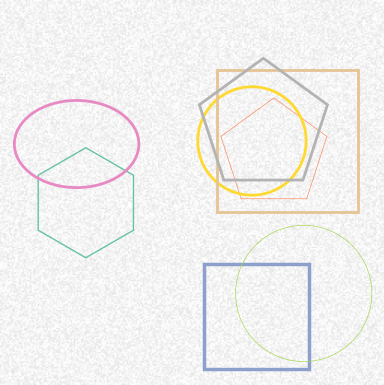[{"shape": "hexagon", "thickness": 1, "radius": 0.71, "center": [0.223, 0.473]}, {"shape": "pentagon", "thickness": 0.5, "radius": 0.72, "center": [0.711, 0.601]}, {"shape": "square", "thickness": 2.5, "radius": 0.68, "center": [0.667, 0.177]}, {"shape": "oval", "thickness": 2, "radius": 0.81, "center": [0.199, 0.626]}, {"shape": "circle", "thickness": 0.5, "radius": 0.88, "center": [0.789, 0.238]}, {"shape": "circle", "thickness": 2, "radius": 0.7, "center": [0.654, 0.634]}, {"shape": "square", "thickness": 2, "radius": 0.92, "center": [0.747, 0.634]}, {"shape": "pentagon", "thickness": 2, "radius": 0.87, "center": [0.684, 0.674]}]